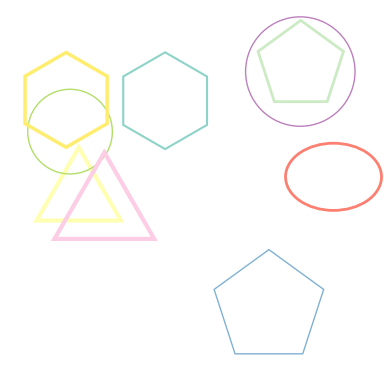[{"shape": "hexagon", "thickness": 1.5, "radius": 0.63, "center": [0.429, 0.738]}, {"shape": "triangle", "thickness": 3, "radius": 0.63, "center": [0.205, 0.49]}, {"shape": "oval", "thickness": 2, "radius": 0.62, "center": [0.866, 0.541]}, {"shape": "pentagon", "thickness": 1, "radius": 0.75, "center": [0.698, 0.202]}, {"shape": "circle", "thickness": 1, "radius": 0.55, "center": [0.182, 0.658]}, {"shape": "triangle", "thickness": 3, "radius": 0.75, "center": [0.271, 0.454]}, {"shape": "circle", "thickness": 1, "radius": 0.71, "center": [0.78, 0.814]}, {"shape": "pentagon", "thickness": 2, "radius": 0.58, "center": [0.781, 0.83]}, {"shape": "hexagon", "thickness": 2.5, "radius": 0.62, "center": [0.172, 0.741]}]